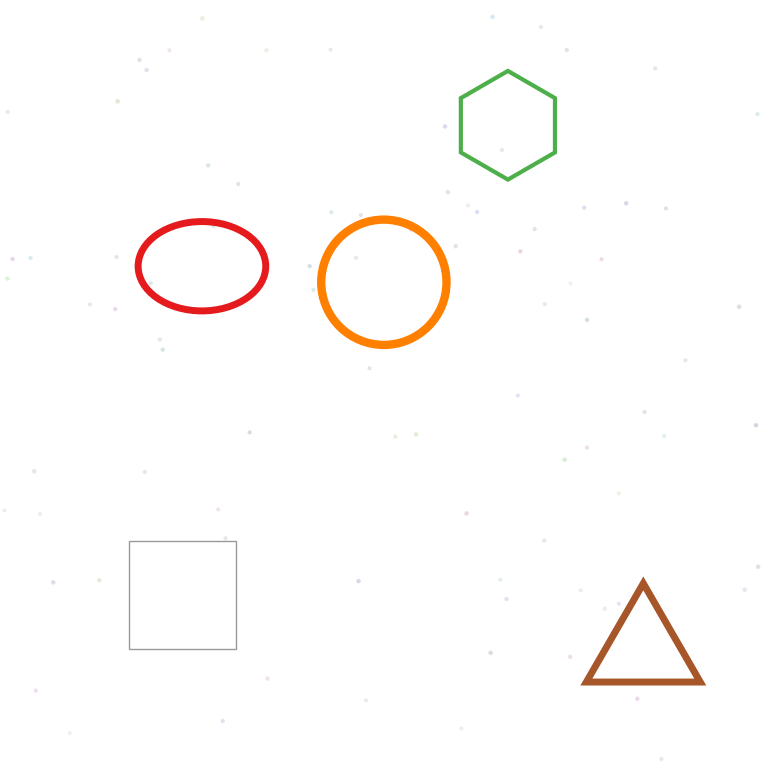[{"shape": "oval", "thickness": 2.5, "radius": 0.41, "center": [0.262, 0.654]}, {"shape": "hexagon", "thickness": 1.5, "radius": 0.35, "center": [0.66, 0.837]}, {"shape": "circle", "thickness": 3, "radius": 0.41, "center": [0.499, 0.633]}, {"shape": "triangle", "thickness": 2.5, "radius": 0.43, "center": [0.835, 0.157]}, {"shape": "square", "thickness": 0.5, "radius": 0.35, "center": [0.237, 0.227]}]